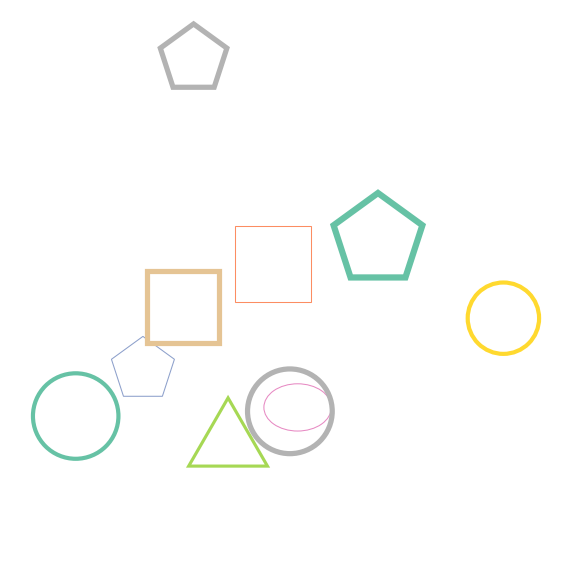[{"shape": "pentagon", "thickness": 3, "radius": 0.4, "center": [0.655, 0.584]}, {"shape": "circle", "thickness": 2, "radius": 0.37, "center": [0.131, 0.279]}, {"shape": "square", "thickness": 0.5, "radius": 0.33, "center": [0.473, 0.543]}, {"shape": "pentagon", "thickness": 0.5, "radius": 0.29, "center": [0.248, 0.359]}, {"shape": "oval", "thickness": 0.5, "radius": 0.29, "center": [0.515, 0.294]}, {"shape": "triangle", "thickness": 1.5, "radius": 0.39, "center": [0.395, 0.231]}, {"shape": "circle", "thickness": 2, "radius": 0.31, "center": [0.872, 0.448]}, {"shape": "square", "thickness": 2.5, "radius": 0.31, "center": [0.317, 0.467]}, {"shape": "pentagon", "thickness": 2.5, "radius": 0.3, "center": [0.335, 0.897]}, {"shape": "circle", "thickness": 2.5, "radius": 0.37, "center": [0.502, 0.287]}]